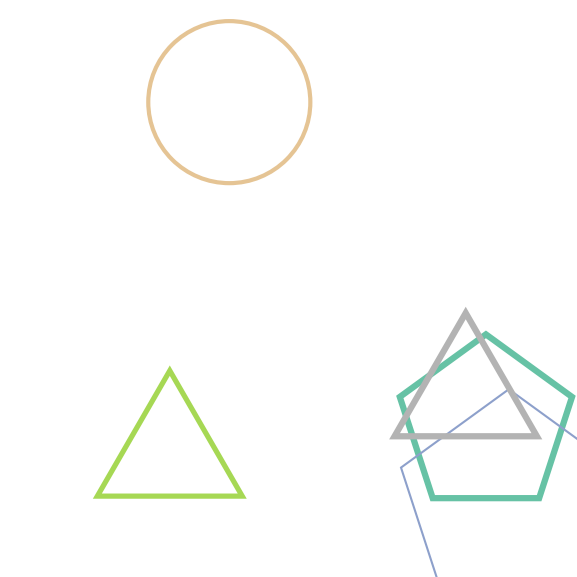[{"shape": "pentagon", "thickness": 3, "radius": 0.78, "center": [0.841, 0.263]}, {"shape": "pentagon", "thickness": 1, "radius": 0.98, "center": [0.881, 0.129]}, {"shape": "triangle", "thickness": 2.5, "radius": 0.72, "center": [0.294, 0.212]}, {"shape": "circle", "thickness": 2, "radius": 0.7, "center": [0.397, 0.822]}, {"shape": "triangle", "thickness": 3, "radius": 0.71, "center": [0.806, 0.315]}]